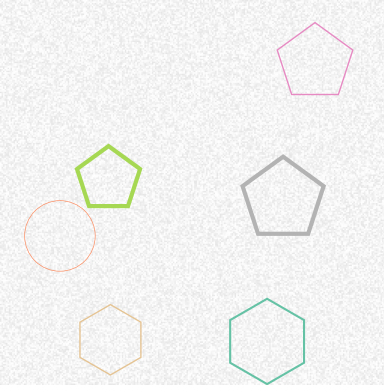[{"shape": "hexagon", "thickness": 1.5, "radius": 0.55, "center": [0.694, 0.113]}, {"shape": "circle", "thickness": 0.5, "radius": 0.46, "center": [0.156, 0.387]}, {"shape": "pentagon", "thickness": 1, "radius": 0.52, "center": [0.818, 0.838]}, {"shape": "pentagon", "thickness": 3, "radius": 0.43, "center": [0.282, 0.534]}, {"shape": "hexagon", "thickness": 1, "radius": 0.46, "center": [0.287, 0.117]}, {"shape": "pentagon", "thickness": 3, "radius": 0.55, "center": [0.735, 0.482]}]